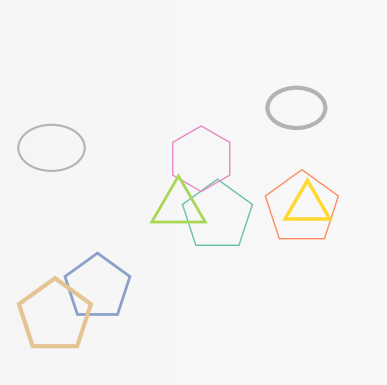[{"shape": "pentagon", "thickness": 1, "radius": 0.47, "center": [0.561, 0.44]}, {"shape": "pentagon", "thickness": 1, "radius": 0.5, "center": [0.779, 0.46]}, {"shape": "pentagon", "thickness": 2, "radius": 0.44, "center": [0.252, 0.254]}, {"shape": "hexagon", "thickness": 1, "radius": 0.43, "center": [0.519, 0.588]}, {"shape": "triangle", "thickness": 2, "radius": 0.4, "center": [0.461, 0.463]}, {"shape": "triangle", "thickness": 2.5, "radius": 0.33, "center": [0.793, 0.465]}, {"shape": "pentagon", "thickness": 3, "radius": 0.49, "center": [0.142, 0.18]}, {"shape": "oval", "thickness": 1.5, "radius": 0.43, "center": [0.133, 0.616]}, {"shape": "oval", "thickness": 3, "radius": 0.37, "center": [0.765, 0.72]}]